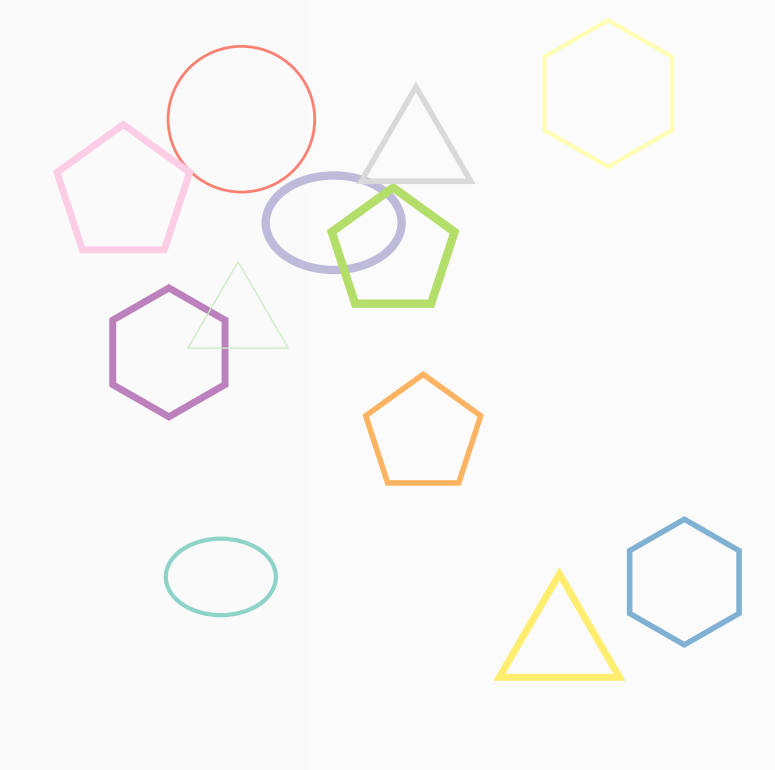[{"shape": "oval", "thickness": 1.5, "radius": 0.36, "center": [0.285, 0.251]}, {"shape": "hexagon", "thickness": 1.5, "radius": 0.48, "center": [0.785, 0.879]}, {"shape": "oval", "thickness": 3, "radius": 0.44, "center": [0.431, 0.711]}, {"shape": "circle", "thickness": 1, "radius": 0.47, "center": [0.311, 0.845]}, {"shape": "hexagon", "thickness": 2, "radius": 0.41, "center": [0.883, 0.244]}, {"shape": "pentagon", "thickness": 2, "radius": 0.39, "center": [0.546, 0.436]}, {"shape": "pentagon", "thickness": 3, "radius": 0.42, "center": [0.507, 0.673]}, {"shape": "pentagon", "thickness": 2.5, "radius": 0.45, "center": [0.159, 0.748]}, {"shape": "triangle", "thickness": 2, "radius": 0.41, "center": [0.537, 0.805]}, {"shape": "hexagon", "thickness": 2.5, "radius": 0.42, "center": [0.218, 0.542]}, {"shape": "triangle", "thickness": 0.5, "radius": 0.37, "center": [0.307, 0.585]}, {"shape": "triangle", "thickness": 2.5, "radius": 0.45, "center": [0.722, 0.165]}]